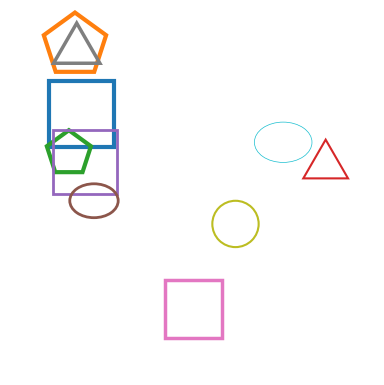[{"shape": "square", "thickness": 3, "radius": 0.42, "center": [0.212, 0.704]}, {"shape": "pentagon", "thickness": 3, "radius": 0.43, "center": [0.195, 0.882]}, {"shape": "pentagon", "thickness": 3, "radius": 0.3, "center": [0.179, 0.602]}, {"shape": "triangle", "thickness": 1.5, "radius": 0.34, "center": [0.846, 0.57]}, {"shape": "square", "thickness": 2, "radius": 0.42, "center": [0.22, 0.58]}, {"shape": "oval", "thickness": 2, "radius": 0.31, "center": [0.244, 0.479]}, {"shape": "square", "thickness": 2.5, "radius": 0.37, "center": [0.503, 0.197]}, {"shape": "triangle", "thickness": 2.5, "radius": 0.35, "center": [0.199, 0.87]}, {"shape": "circle", "thickness": 1.5, "radius": 0.3, "center": [0.612, 0.418]}, {"shape": "oval", "thickness": 0.5, "radius": 0.37, "center": [0.736, 0.63]}]